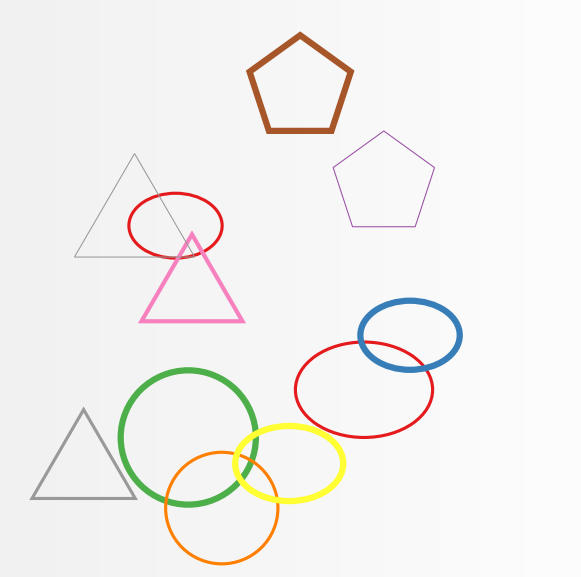[{"shape": "oval", "thickness": 1.5, "radius": 0.4, "center": [0.302, 0.608]}, {"shape": "oval", "thickness": 1.5, "radius": 0.59, "center": [0.626, 0.324]}, {"shape": "oval", "thickness": 3, "radius": 0.43, "center": [0.705, 0.419]}, {"shape": "circle", "thickness": 3, "radius": 0.58, "center": [0.324, 0.242]}, {"shape": "pentagon", "thickness": 0.5, "radius": 0.46, "center": [0.66, 0.681]}, {"shape": "circle", "thickness": 1.5, "radius": 0.48, "center": [0.382, 0.119]}, {"shape": "oval", "thickness": 3, "radius": 0.46, "center": [0.498, 0.197]}, {"shape": "pentagon", "thickness": 3, "radius": 0.46, "center": [0.516, 0.847]}, {"shape": "triangle", "thickness": 2, "radius": 0.5, "center": [0.33, 0.493]}, {"shape": "triangle", "thickness": 0.5, "radius": 0.6, "center": [0.231, 0.614]}, {"shape": "triangle", "thickness": 1.5, "radius": 0.51, "center": [0.144, 0.187]}]